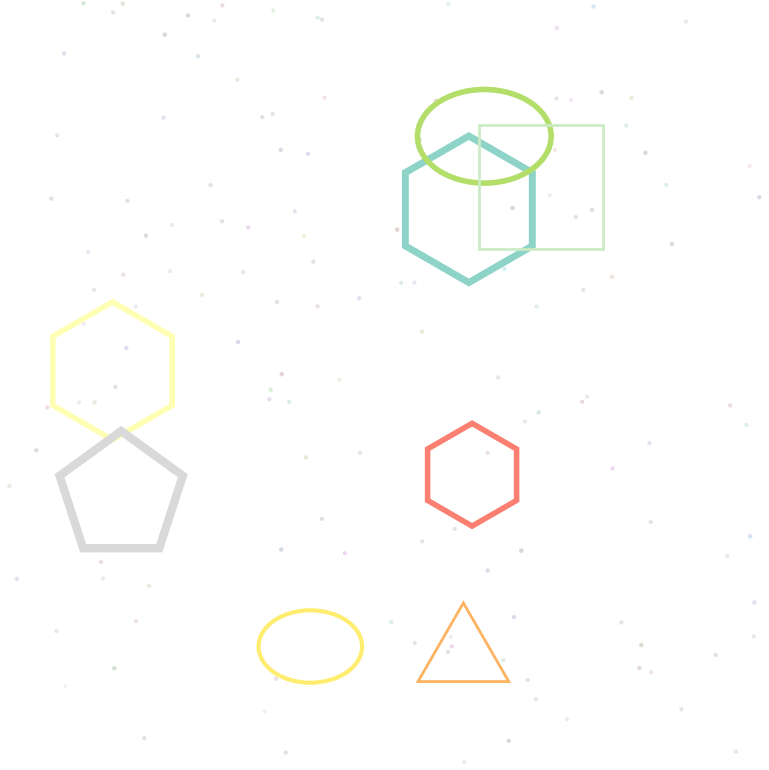[{"shape": "hexagon", "thickness": 2.5, "radius": 0.48, "center": [0.609, 0.728]}, {"shape": "hexagon", "thickness": 2, "radius": 0.45, "center": [0.146, 0.518]}, {"shape": "hexagon", "thickness": 2, "radius": 0.33, "center": [0.613, 0.383]}, {"shape": "triangle", "thickness": 1, "radius": 0.34, "center": [0.602, 0.149]}, {"shape": "oval", "thickness": 2, "radius": 0.43, "center": [0.629, 0.823]}, {"shape": "pentagon", "thickness": 3, "radius": 0.42, "center": [0.157, 0.356]}, {"shape": "square", "thickness": 1, "radius": 0.4, "center": [0.702, 0.757]}, {"shape": "oval", "thickness": 1.5, "radius": 0.34, "center": [0.403, 0.16]}]